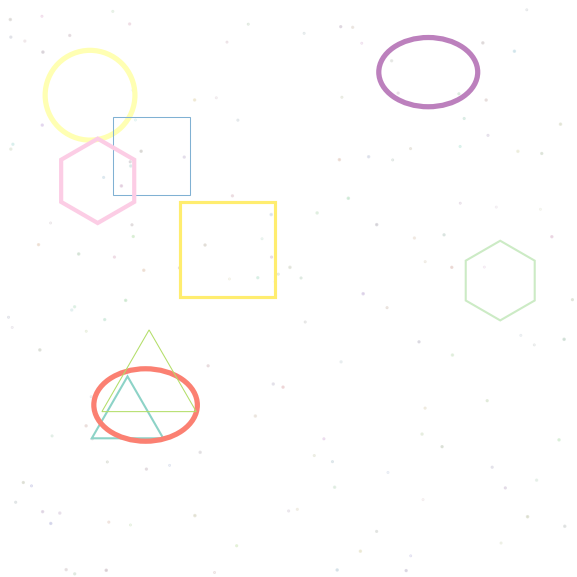[{"shape": "triangle", "thickness": 1, "radius": 0.36, "center": [0.221, 0.276]}, {"shape": "circle", "thickness": 2.5, "radius": 0.39, "center": [0.156, 0.834]}, {"shape": "oval", "thickness": 2.5, "radius": 0.45, "center": [0.252, 0.298]}, {"shape": "square", "thickness": 0.5, "radius": 0.33, "center": [0.263, 0.729]}, {"shape": "triangle", "thickness": 0.5, "radius": 0.47, "center": [0.258, 0.334]}, {"shape": "hexagon", "thickness": 2, "radius": 0.37, "center": [0.169, 0.686]}, {"shape": "oval", "thickness": 2.5, "radius": 0.43, "center": [0.742, 0.874]}, {"shape": "hexagon", "thickness": 1, "radius": 0.34, "center": [0.866, 0.513]}, {"shape": "square", "thickness": 1.5, "radius": 0.41, "center": [0.394, 0.567]}]